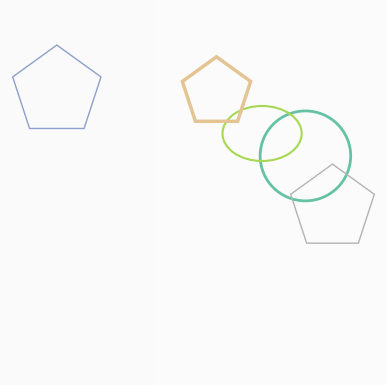[{"shape": "circle", "thickness": 2, "radius": 0.58, "center": [0.788, 0.595]}, {"shape": "pentagon", "thickness": 1, "radius": 0.6, "center": [0.147, 0.763]}, {"shape": "oval", "thickness": 1.5, "radius": 0.51, "center": [0.676, 0.653]}, {"shape": "pentagon", "thickness": 2.5, "radius": 0.46, "center": [0.559, 0.76]}, {"shape": "pentagon", "thickness": 1, "radius": 0.57, "center": [0.858, 0.46]}]